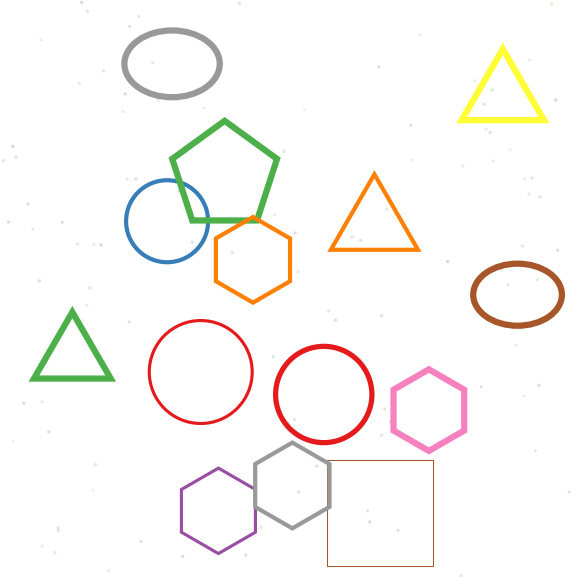[{"shape": "circle", "thickness": 2.5, "radius": 0.42, "center": [0.561, 0.316]}, {"shape": "circle", "thickness": 1.5, "radius": 0.45, "center": [0.348, 0.355]}, {"shape": "circle", "thickness": 2, "radius": 0.36, "center": [0.289, 0.616]}, {"shape": "pentagon", "thickness": 3, "radius": 0.48, "center": [0.389, 0.695]}, {"shape": "triangle", "thickness": 3, "radius": 0.38, "center": [0.125, 0.382]}, {"shape": "hexagon", "thickness": 1.5, "radius": 0.37, "center": [0.378, 0.115]}, {"shape": "hexagon", "thickness": 2, "radius": 0.37, "center": [0.438, 0.549]}, {"shape": "triangle", "thickness": 2, "radius": 0.44, "center": [0.648, 0.61]}, {"shape": "triangle", "thickness": 3, "radius": 0.41, "center": [0.871, 0.832]}, {"shape": "square", "thickness": 0.5, "radius": 0.46, "center": [0.658, 0.111]}, {"shape": "oval", "thickness": 3, "radius": 0.38, "center": [0.896, 0.489]}, {"shape": "hexagon", "thickness": 3, "radius": 0.35, "center": [0.743, 0.289]}, {"shape": "hexagon", "thickness": 2, "radius": 0.37, "center": [0.506, 0.158]}, {"shape": "oval", "thickness": 3, "radius": 0.41, "center": [0.298, 0.889]}]